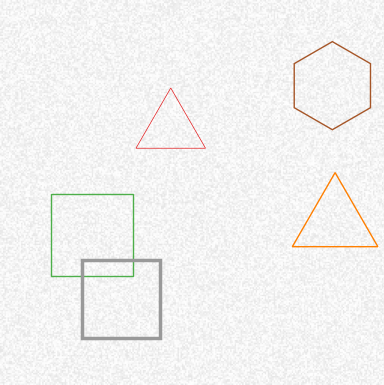[{"shape": "triangle", "thickness": 0.5, "radius": 0.52, "center": [0.443, 0.667]}, {"shape": "square", "thickness": 1, "radius": 0.53, "center": [0.24, 0.391]}, {"shape": "triangle", "thickness": 1, "radius": 0.64, "center": [0.87, 0.423]}, {"shape": "hexagon", "thickness": 1, "radius": 0.57, "center": [0.863, 0.777]}, {"shape": "square", "thickness": 2.5, "radius": 0.51, "center": [0.315, 0.224]}]